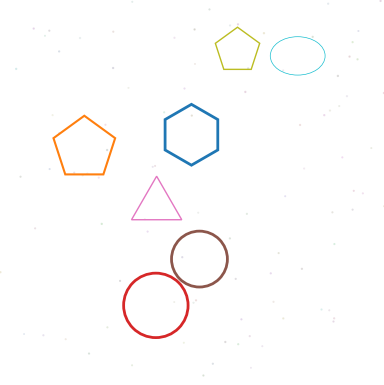[{"shape": "hexagon", "thickness": 2, "radius": 0.4, "center": [0.497, 0.65]}, {"shape": "pentagon", "thickness": 1.5, "radius": 0.42, "center": [0.219, 0.615]}, {"shape": "circle", "thickness": 2, "radius": 0.42, "center": [0.405, 0.207]}, {"shape": "circle", "thickness": 2, "radius": 0.36, "center": [0.518, 0.327]}, {"shape": "triangle", "thickness": 1, "radius": 0.38, "center": [0.407, 0.467]}, {"shape": "pentagon", "thickness": 1, "radius": 0.3, "center": [0.617, 0.869]}, {"shape": "oval", "thickness": 0.5, "radius": 0.36, "center": [0.773, 0.855]}]